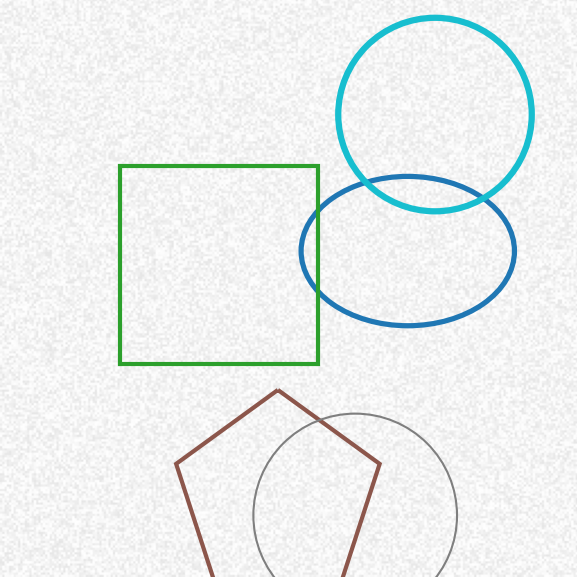[{"shape": "oval", "thickness": 2.5, "radius": 0.92, "center": [0.706, 0.564]}, {"shape": "square", "thickness": 2, "radius": 0.85, "center": [0.379, 0.541]}, {"shape": "pentagon", "thickness": 2, "radius": 0.93, "center": [0.481, 0.139]}, {"shape": "circle", "thickness": 1, "radius": 0.88, "center": [0.615, 0.107]}, {"shape": "circle", "thickness": 3, "radius": 0.84, "center": [0.753, 0.801]}]